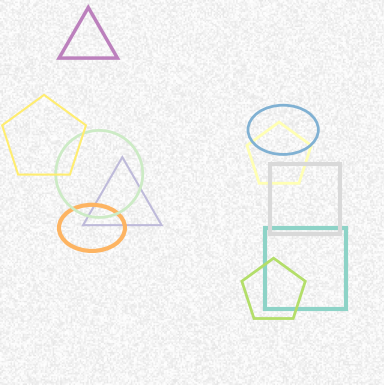[{"shape": "square", "thickness": 3, "radius": 0.53, "center": [0.793, 0.303]}, {"shape": "pentagon", "thickness": 2, "radius": 0.44, "center": [0.725, 0.595]}, {"shape": "triangle", "thickness": 1.5, "radius": 0.59, "center": [0.318, 0.474]}, {"shape": "oval", "thickness": 2, "radius": 0.46, "center": [0.735, 0.663]}, {"shape": "oval", "thickness": 3, "radius": 0.43, "center": [0.239, 0.408]}, {"shape": "pentagon", "thickness": 2, "radius": 0.43, "center": [0.711, 0.243]}, {"shape": "square", "thickness": 3, "radius": 0.45, "center": [0.792, 0.482]}, {"shape": "triangle", "thickness": 2.5, "radius": 0.44, "center": [0.229, 0.893]}, {"shape": "circle", "thickness": 2, "radius": 0.56, "center": [0.258, 0.548]}, {"shape": "pentagon", "thickness": 1.5, "radius": 0.57, "center": [0.114, 0.639]}]